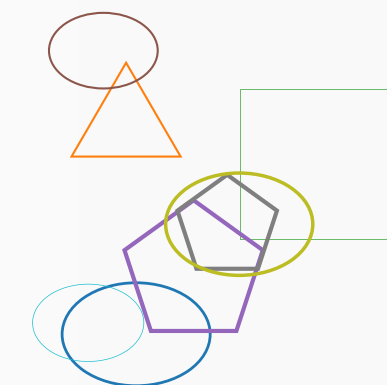[{"shape": "oval", "thickness": 2, "radius": 0.96, "center": [0.351, 0.132]}, {"shape": "triangle", "thickness": 1.5, "radius": 0.81, "center": [0.325, 0.675]}, {"shape": "square", "thickness": 0.5, "radius": 0.98, "center": [0.814, 0.574]}, {"shape": "pentagon", "thickness": 3, "radius": 0.94, "center": [0.5, 0.292]}, {"shape": "oval", "thickness": 1.5, "radius": 0.7, "center": [0.267, 0.868]}, {"shape": "pentagon", "thickness": 3, "radius": 0.67, "center": [0.586, 0.411]}, {"shape": "oval", "thickness": 2.5, "radius": 0.95, "center": [0.617, 0.418]}, {"shape": "oval", "thickness": 0.5, "radius": 0.72, "center": [0.228, 0.161]}]